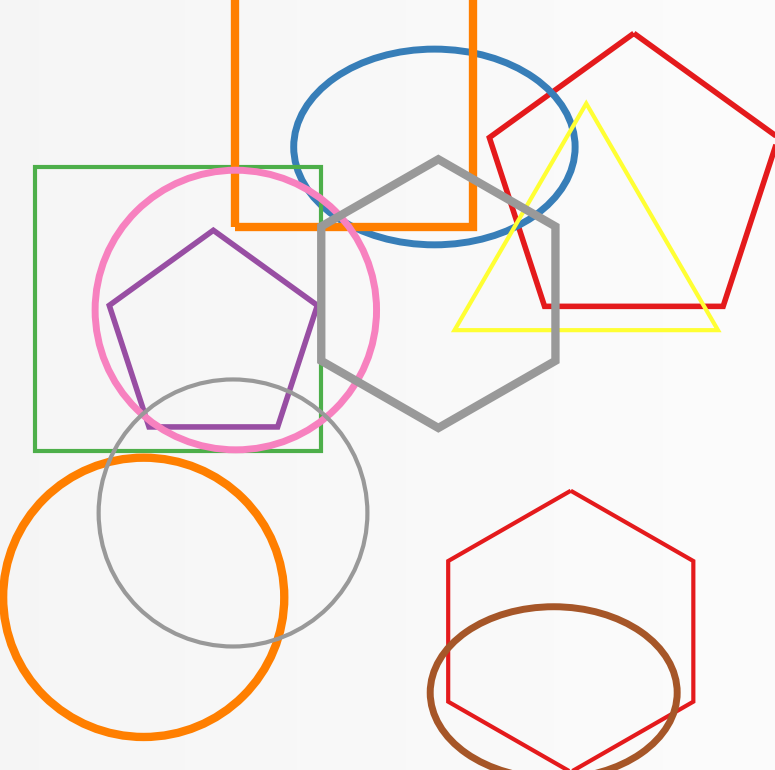[{"shape": "hexagon", "thickness": 1.5, "radius": 0.91, "center": [0.736, 0.18]}, {"shape": "pentagon", "thickness": 2, "radius": 0.98, "center": [0.818, 0.761]}, {"shape": "oval", "thickness": 2.5, "radius": 0.91, "center": [0.561, 0.809]}, {"shape": "square", "thickness": 1.5, "radius": 0.92, "center": [0.23, 0.599]}, {"shape": "pentagon", "thickness": 2, "radius": 0.71, "center": [0.275, 0.56]}, {"shape": "square", "thickness": 3, "radius": 0.77, "center": [0.457, 0.859]}, {"shape": "circle", "thickness": 3, "radius": 0.91, "center": [0.185, 0.224]}, {"shape": "triangle", "thickness": 1.5, "radius": 0.98, "center": [0.756, 0.669]}, {"shape": "oval", "thickness": 2.5, "radius": 0.8, "center": [0.714, 0.101]}, {"shape": "circle", "thickness": 2.5, "radius": 0.91, "center": [0.304, 0.597]}, {"shape": "hexagon", "thickness": 3, "radius": 0.87, "center": [0.566, 0.619]}, {"shape": "circle", "thickness": 1.5, "radius": 0.87, "center": [0.301, 0.334]}]